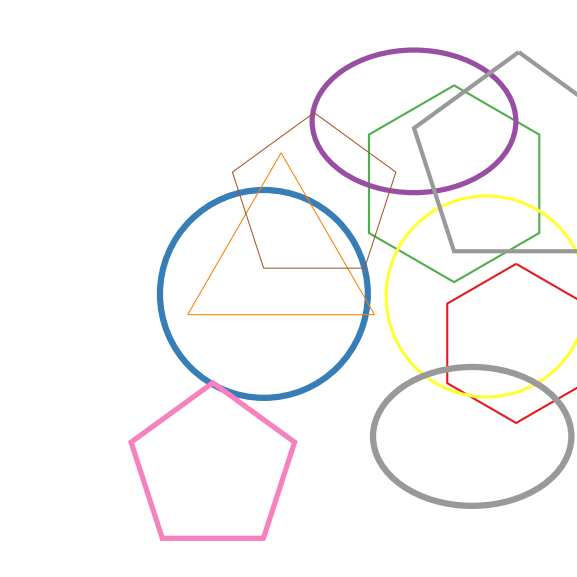[{"shape": "hexagon", "thickness": 1, "radius": 0.69, "center": [0.894, 0.404]}, {"shape": "circle", "thickness": 3, "radius": 0.9, "center": [0.457, 0.49]}, {"shape": "hexagon", "thickness": 1, "radius": 0.85, "center": [0.786, 0.681]}, {"shape": "oval", "thickness": 2.5, "radius": 0.88, "center": [0.717, 0.789]}, {"shape": "triangle", "thickness": 0.5, "radius": 0.93, "center": [0.487, 0.548]}, {"shape": "circle", "thickness": 1.5, "radius": 0.87, "center": [0.842, 0.486]}, {"shape": "pentagon", "thickness": 0.5, "radius": 0.74, "center": [0.544, 0.655]}, {"shape": "pentagon", "thickness": 2.5, "radius": 0.74, "center": [0.369, 0.187]}, {"shape": "pentagon", "thickness": 2, "radius": 0.95, "center": [0.898, 0.718]}, {"shape": "oval", "thickness": 3, "radius": 0.86, "center": [0.818, 0.243]}]